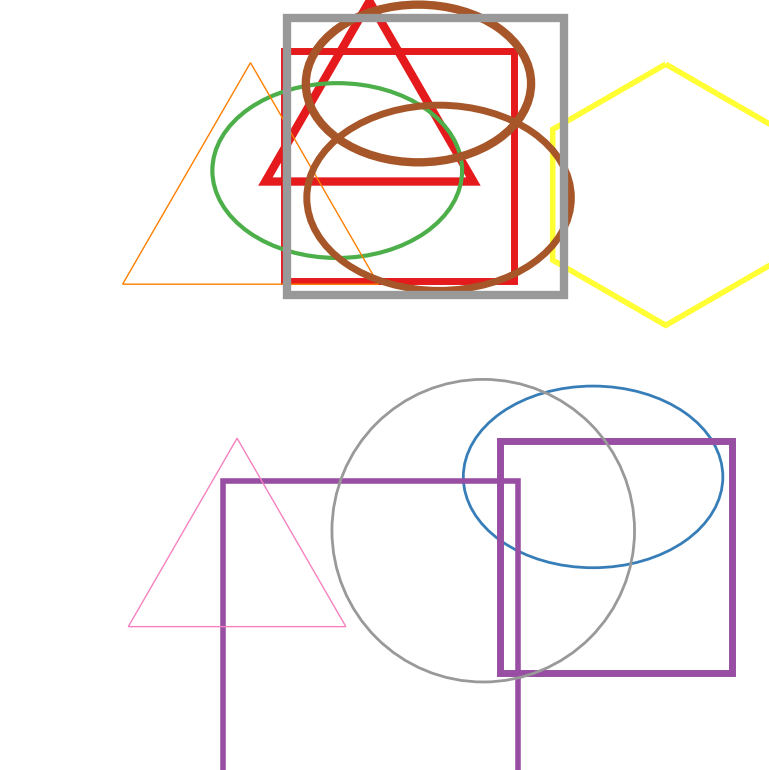[{"shape": "square", "thickness": 2.5, "radius": 0.75, "center": [0.518, 0.785]}, {"shape": "triangle", "thickness": 3, "radius": 0.78, "center": [0.48, 0.842]}, {"shape": "oval", "thickness": 1, "radius": 0.84, "center": [0.77, 0.381]}, {"shape": "oval", "thickness": 1.5, "radius": 0.81, "center": [0.438, 0.779]}, {"shape": "square", "thickness": 2.5, "radius": 0.75, "center": [0.8, 0.277]}, {"shape": "square", "thickness": 2, "radius": 0.96, "center": [0.481, 0.183]}, {"shape": "triangle", "thickness": 0.5, "radius": 0.96, "center": [0.325, 0.727]}, {"shape": "hexagon", "thickness": 2, "radius": 0.85, "center": [0.865, 0.747]}, {"shape": "oval", "thickness": 2.5, "radius": 0.86, "center": [0.57, 0.743]}, {"shape": "oval", "thickness": 3, "radius": 0.73, "center": [0.543, 0.892]}, {"shape": "triangle", "thickness": 0.5, "radius": 0.82, "center": [0.308, 0.268]}, {"shape": "square", "thickness": 3, "radius": 0.9, "center": [0.553, 0.797]}, {"shape": "circle", "thickness": 1, "radius": 0.98, "center": [0.628, 0.311]}]